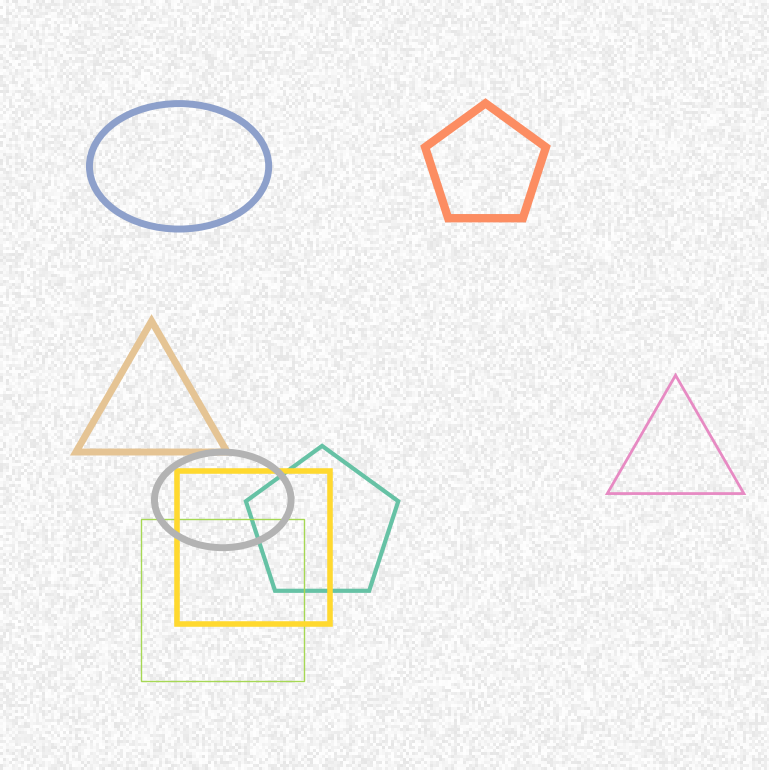[{"shape": "pentagon", "thickness": 1.5, "radius": 0.52, "center": [0.418, 0.317]}, {"shape": "pentagon", "thickness": 3, "radius": 0.41, "center": [0.631, 0.783]}, {"shape": "oval", "thickness": 2.5, "radius": 0.58, "center": [0.233, 0.784]}, {"shape": "triangle", "thickness": 1, "radius": 0.51, "center": [0.877, 0.41]}, {"shape": "square", "thickness": 0.5, "radius": 0.53, "center": [0.289, 0.22]}, {"shape": "square", "thickness": 2, "radius": 0.5, "center": [0.329, 0.289]}, {"shape": "triangle", "thickness": 2.5, "radius": 0.57, "center": [0.197, 0.47]}, {"shape": "oval", "thickness": 2.5, "radius": 0.44, "center": [0.289, 0.351]}]